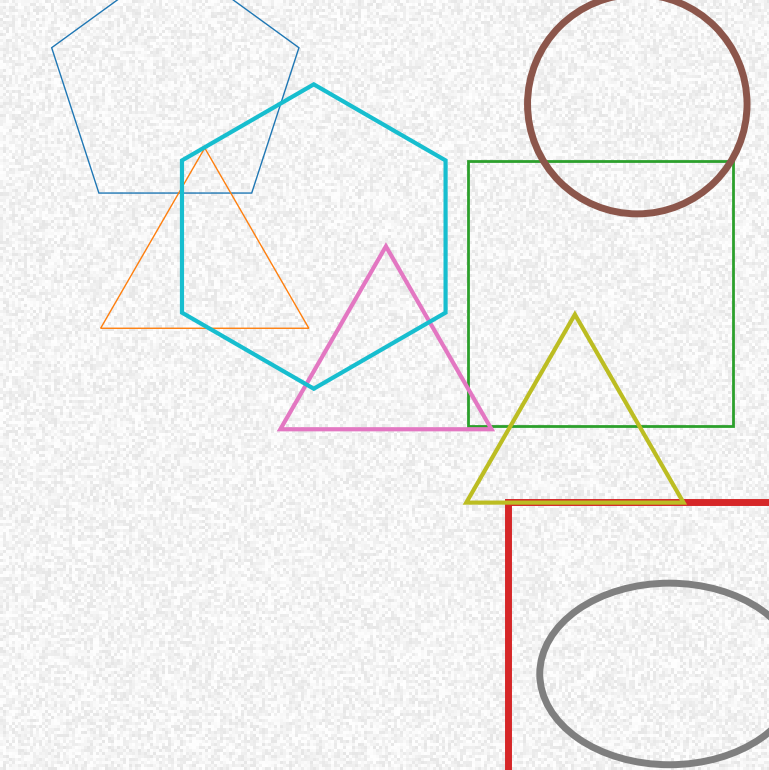[{"shape": "pentagon", "thickness": 0.5, "radius": 0.84, "center": [0.228, 0.886]}, {"shape": "triangle", "thickness": 0.5, "radius": 0.78, "center": [0.266, 0.652]}, {"shape": "square", "thickness": 1, "radius": 0.86, "center": [0.78, 0.619]}, {"shape": "square", "thickness": 2.5, "radius": 0.92, "center": [0.844, 0.164]}, {"shape": "circle", "thickness": 2.5, "radius": 0.71, "center": [0.828, 0.865]}, {"shape": "triangle", "thickness": 1.5, "radius": 0.79, "center": [0.501, 0.522]}, {"shape": "oval", "thickness": 2.5, "radius": 0.84, "center": [0.869, 0.125]}, {"shape": "triangle", "thickness": 1.5, "radius": 0.81, "center": [0.747, 0.429]}, {"shape": "hexagon", "thickness": 1.5, "radius": 0.99, "center": [0.408, 0.693]}]